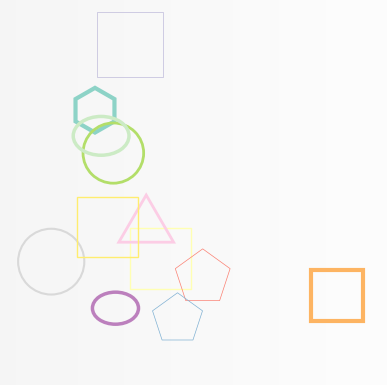[{"shape": "hexagon", "thickness": 3, "radius": 0.29, "center": [0.245, 0.714]}, {"shape": "square", "thickness": 1, "radius": 0.39, "center": [0.414, 0.328]}, {"shape": "square", "thickness": 0.5, "radius": 0.42, "center": [0.335, 0.884]}, {"shape": "pentagon", "thickness": 0.5, "radius": 0.37, "center": [0.523, 0.279]}, {"shape": "pentagon", "thickness": 0.5, "radius": 0.34, "center": [0.458, 0.172]}, {"shape": "square", "thickness": 3, "radius": 0.33, "center": [0.87, 0.233]}, {"shape": "circle", "thickness": 2, "radius": 0.39, "center": [0.293, 0.602]}, {"shape": "triangle", "thickness": 2, "radius": 0.41, "center": [0.377, 0.412]}, {"shape": "circle", "thickness": 1.5, "radius": 0.43, "center": [0.132, 0.32]}, {"shape": "oval", "thickness": 2.5, "radius": 0.3, "center": [0.298, 0.2]}, {"shape": "oval", "thickness": 2.5, "radius": 0.36, "center": [0.261, 0.647]}, {"shape": "square", "thickness": 1, "radius": 0.39, "center": [0.278, 0.41]}]